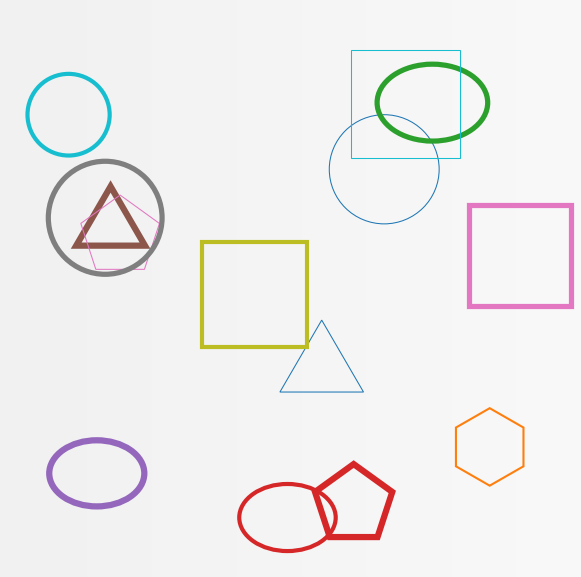[{"shape": "circle", "thickness": 0.5, "radius": 0.47, "center": [0.661, 0.706]}, {"shape": "triangle", "thickness": 0.5, "radius": 0.42, "center": [0.553, 0.362]}, {"shape": "hexagon", "thickness": 1, "radius": 0.34, "center": [0.843, 0.225]}, {"shape": "oval", "thickness": 2.5, "radius": 0.48, "center": [0.744, 0.821]}, {"shape": "oval", "thickness": 2, "radius": 0.41, "center": [0.495, 0.103]}, {"shape": "pentagon", "thickness": 3, "radius": 0.35, "center": [0.608, 0.126]}, {"shape": "oval", "thickness": 3, "radius": 0.41, "center": [0.167, 0.179]}, {"shape": "triangle", "thickness": 3, "radius": 0.34, "center": [0.19, 0.608]}, {"shape": "pentagon", "thickness": 0.5, "radius": 0.36, "center": [0.207, 0.59]}, {"shape": "square", "thickness": 2.5, "radius": 0.44, "center": [0.894, 0.557]}, {"shape": "circle", "thickness": 2.5, "radius": 0.49, "center": [0.181, 0.622]}, {"shape": "square", "thickness": 2, "radius": 0.45, "center": [0.438, 0.489]}, {"shape": "circle", "thickness": 2, "radius": 0.35, "center": [0.118, 0.801]}, {"shape": "square", "thickness": 0.5, "radius": 0.47, "center": [0.698, 0.819]}]